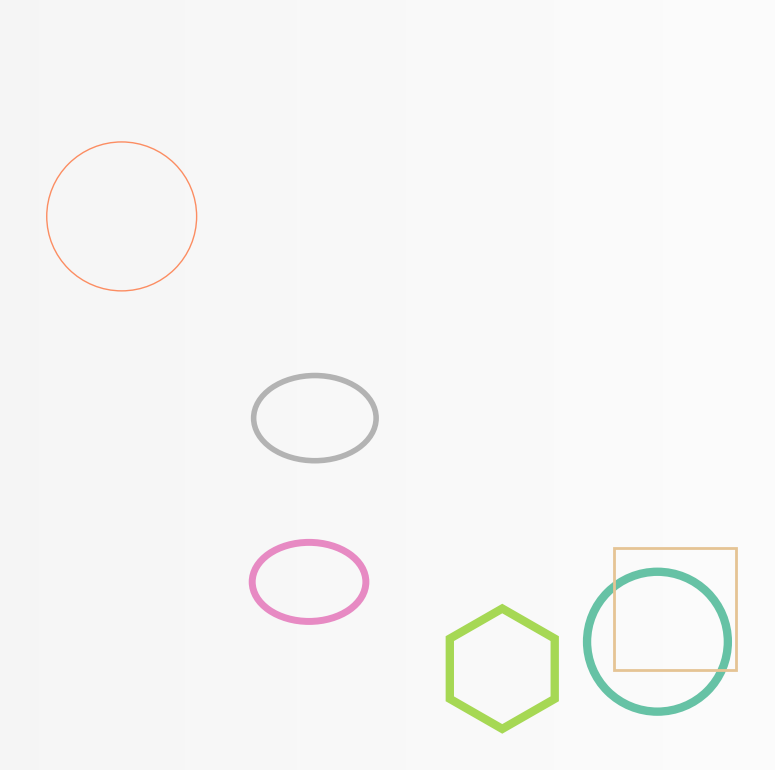[{"shape": "circle", "thickness": 3, "radius": 0.45, "center": [0.848, 0.167]}, {"shape": "circle", "thickness": 0.5, "radius": 0.48, "center": [0.157, 0.719]}, {"shape": "oval", "thickness": 2.5, "radius": 0.37, "center": [0.399, 0.244]}, {"shape": "hexagon", "thickness": 3, "radius": 0.39, "center": [0.648, 0.132]}, {"shape": "square", "thickness": 1, "radius": 0.4, "center": [0.871, 0.209]}, {"shape": "oval", "thickness": 2, "radius": 0.4, "center": [0.406, 0.457]}]